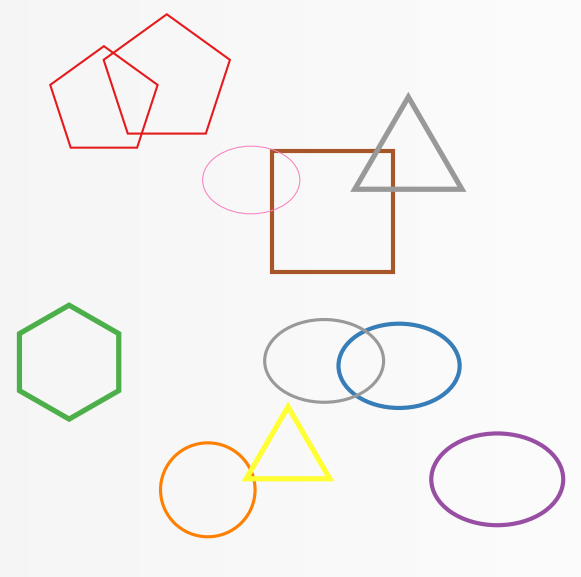[{"shape": "pentagon", "thickness": 1, "radius": 0.49, "center": [0.179, 0.822]}, {"shape": "pentagon", "thickness": 1, "radius": 0.57, "center": [0.287, 0.86]}, {"shape": "oval", "thickness": 2, "radius": 0.52, "center": [0.687, 0.366]}, {"shape": "hexagon", "thickness": 2.5, "radius": 0.49, "center": [0.119, 0.372]}, {"shape": "oval", "thickness": 2, "radius": 0.57, "center": [0.855, 0.169]}, {"shape": "circle", "thickness": 1.5, "radius": 0.41, "center": [0.358, 0.151]}, {"shape": "triangle", "thickness": 2.5, "radius": 0.42, "center": [0.496, 0.212]}, {"shape": "square", "thickness": 2, "radius": 0.52, "center": [0.572, 0.633]}, {"shape": "oval", "thickness": 0.5, "radius": 0.42, "center": [0.432, 0.687]}, {"shape": "oval", "thickness": 1.5, "radius": 0.51, "center": [0.558, 0.374]}, {"shape": "triangle", "thickness": 2.5, "radius": 0.53, "center": [0.703, 0.725]}]